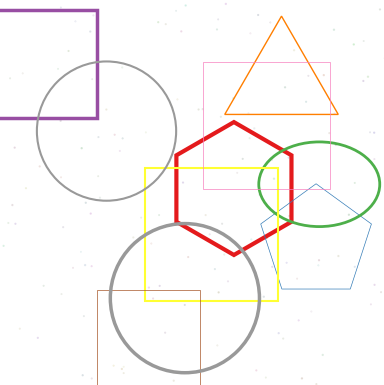[{"shape": "hexagon", "thickness": 3, "radius": 0.86, "center": [0.608, 0.51]}, {"shape": "pentagon", "thickness": 0.5, "radius": 0.76, "center": [0.821, 0.372]}, {"shape": "oval", "thickness": 2, "radius": 0.79, "center": [0.829, 0.521]}, {"shape": "square", "thickness": 2.5, "radius": 0.7, "center": [0.112, 0.834]}, {"shape": "triangle", "thickness": 1, "radius": 0.85, "center": [0.731, 0.788]}, {"shape": "square", "thickness": 1.5, "radius": 0.87, "center": [0.549, 0.392]}, {"shape": "square", "thickness": 0.5, "radius": 0.67, "center": [0.386, 0.114]}, {"shape": "square", "thickness": 0.5, "radius": 0.82, "center": [0.692, 0.675]}, {"shape": "circle", "thickness": 1.5, "radius": 0.9, "center": [0.277, 0.66]}, {"shape": "circle", "thickness": 2.5, "radius": 0.97, "center": [0.48, 0.226]}]